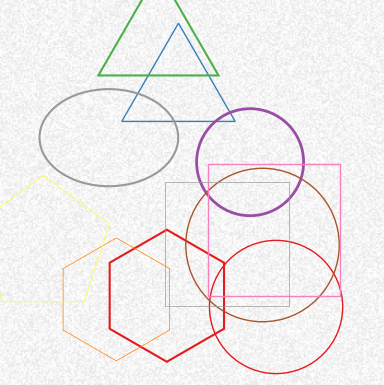[{"shape": "circle", "thickness": 1, "radius": 0.87, "center": [0.717, 0.203]}, {"shape": "hexagon", "thickness": 1.5, "radius": 0.86, "center": [0.433, 0.232]}, {"shape": "triangle", "thickness": 1, "radius": 0.85, "center": [0.464, 0.77]}, {"shape": "triangle", "thickness": 1.5, "radius": 0.9, "center": [0.412, 0.894]}, {"shape": "circle", "thickness": 2, "radius": 0.69, "center": [0.65, 0.579]}, {"shape": "hexagon", "thickness": 0.5, "radius": 0.8, "center": [0.302, 0.222]}, {"shape": "pentagon", "thickness": 0.5, "radius": 0.91, "center": [0.112, 0.363]}, {"shape": "circle", "thickness": 1, "radius": 1.0, "center": [0.682, 0.364]}, {"shape": "square", "thickness": 1, "radius": 0.85, "center": [0.712, 0.402]}, {"shape": "square", "thickness": 0.5, "radius": 0.8, "center": [0.59, 0.367]}, {"shape": "oval", "thickness": 1.5, "radius": 0.9, "center": [0.283, 0.642]}]